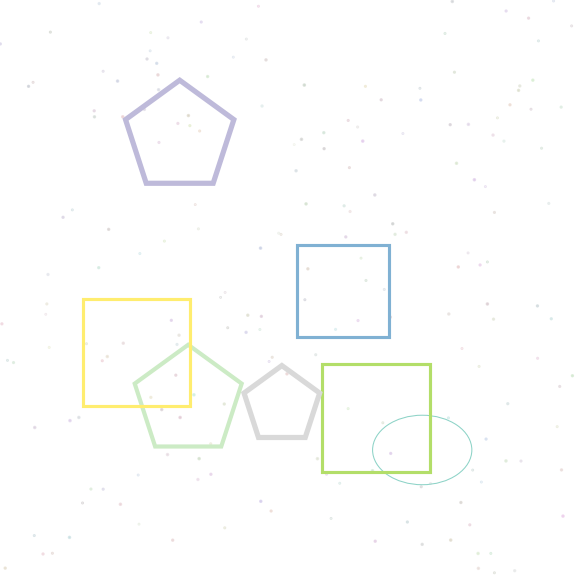[{"shape": "oval", "thickness": 0.5, "radius": 0.43, "center": [0.731, 0.22]}, {"shape": "pentagon", "thickness": 2.5, "radius": 0.49, "center": [0.311, 0.762]}, {"shape": "square", "thickness": 1.5, "radius": 0.4, "center": [0.593, 0.495]}, {"shape": "square", "thickness": 1.5, "radius": 0.47, "center": [0.651, 0.276]}, {"shape": "pentagon", "thickness": 2.5, "radius": 0.34, "center": [0.488, 0.297]}, {"shape": "pentagon", "thickness": 2, "radius": 0.49, "center": [0.326, 0.305]}, {"shape": "square", "thickness": 1.5, "radius": 0.46, "center": [0.237, 0.388]}]